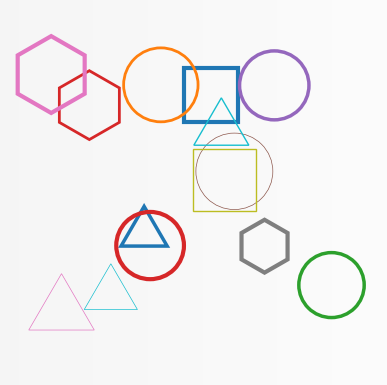[{"shape": "triangle", "thickness": 2.5, "radius": 0.34, "center": [0.372, 0.395]}, {"shape": "square", "thickness": 3, "radius": 0.35, "center": [0.546, 0.753]}, {"shape": "circle", "thickness": 2, "radius": 0.48, "center": [0.415, 0.78]}, {"shape": "circle", "thickness": 2.5, "radius": 0.42, "center": [0.856, 0.26]}, {"shape": "hexagon", "thickness": 2, "radius": 0.45, "center": [0.231, 0.727]}, {"shape": "circle", "thickness": 3, "radius": 0.44, "center": [0.387, 0.362]}, {"shape": "circle", "thickness": 2.5, "radius": 0.45, "center": [0.708, 0.778]}, {"shape": "circle", "thickness": 0.5, "radius": 0.5, "center": [0.605, 0.555]}, {"shape": "hexagon", "thickness": 3, "radius": 0.5, "center": [0.132, 0.806]}, {"shape": "triangle", "thickness": 0.5, "radius": 0.49, "center": [0.159, 0.192]}, {"shape": "hexagon", "thickness": 3, "radius": 0.34, "center": [0.683, 0.361]}, {"shape": "square", "thickness": 1, "radius": 0.4, "center": [0.579, 0.532]}, {"shape": "triangle", "thickness": 0.5, "radius": 0.4, "center": [0.286, 0.236]}, {"shape": "triangle", "thickness": 1, "radius": 0.41, "center": [0.571, 0.664]}]